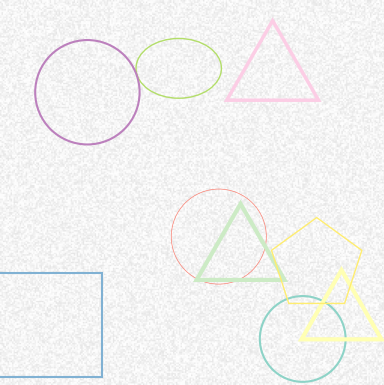[{"shape": "circle", "thickness": 1.5, "radius": 0.56, "center": [0.786, 0.12]}, {"shape": "triangle", "thickness": 3, "radius": 0.6, "center": [0.887, 0.179]}, {"shape": "circle", "thickness": 0.5, "radius": 0.62, "center": [0.568, 0.385]}, {"shape": "square", "thickness": 1.5, "radius": 0.67, "center": [0.129, 0.155]}, {"shape": "oval", "thickness": 1, "radius": 0.55, "center": [0.464, 0.822]}, {"shape": "triangle", "thickness": 2.5, "radius": 0.69, "center": [0.708, 0.809]}, {"shape": "circle", "thickness": 1.5, "radius": 0.68, "center": [0.227, 0.76]}, {"shape": "triangle", "thickness": 3, "radius": 0.66, "center": [0.625, 0.339]}, {"shape": "pentagon", "thickness": 1, "radius": 0.62, "center": [0.823, 0.312]}]